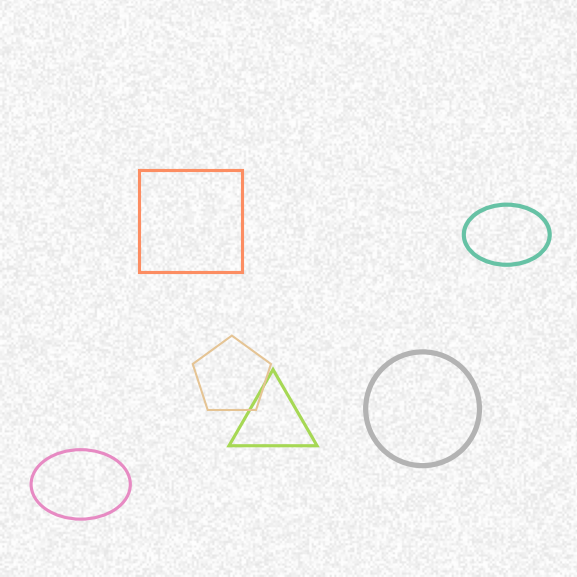[{"shape": "oval", "thickness": 2, "radius": 0.37, "center": [0.877, 0.593]}, {"shape": "square", "thickness": 1.5, "radius": 0.44, "center": [0.33, 0.616]}, {"shape": "oval", "thickness": 1.5, "radius": 0.43, "center": [0.14, 0.16]}, {"shape": "triangle", "thickness": 1.5, "radius": 0.44, "center": [0.473, 0.271]}, {"shape": "pentagon", "thickness": 1, "radius": 0.36, "center": [0.401, 0.347]}, {"shape": "circle", "thickness": 2.5, "radius": 0.49, "center": [0.732, 0.291]}]